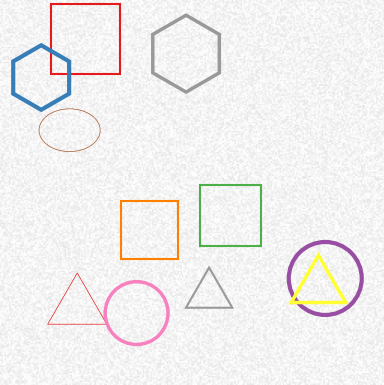[{"shape": "square", "thickness": 1.5, "radius": 0.45, "center": [0.222, 0.9]}, {"shape": "triangle", "thickness": 0.5, "radius": 0.44, "center": [0.201, 0.202]}, {"shape": "hexagon", "thickness": 3, "radius": 0.42, "center": [0.107, 0.799]}, {"shape": "square", "thickness": 1.5, "radius": 0.4, "center": [0.599, 0.439]}, {"shape": "circle", "thickness": 3, "radius": 0.47, "center": [0.845, 0.277]}, {"shape": "square", "thickness": 1.5, "radius": 0.37, "center": [0.388, 0.403]}, {"shape": "triangle", "thickness": 2.5, "radius": 0.41, "center": [0.827, 0.255]}, {"shape": "oval", "thickness": 0.5, "radius": 0.4, "center": [0.181, 0.662]}, {"shape": "circle", "thickness": 2.5, "radius": 0.41, "center": [0.355, 0.187]}, {"shape": "triangle", "thickness": 1.5, "radius": 0.35, "center": [0.543, 0.235]}, {"shape": "hexagon", "thickness": 2.5, "radius": 0.5, "center": [0.483, 0.861]}]